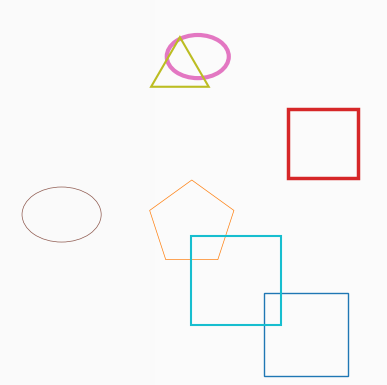[{"shape": "square", "thickness": 1, "radius": 0.54, "center": [0.789, 0.131]}, {"shape": "pentagon", "thickness": 0.5, "radius": 0.57, "center": [0.495, 0.418]}, {"shape": "square", "thickness": 2.5, "radius": 0.45, "center": [0.834, 0.627]}, {"shape": "oval", "thickness": 0.5, "radius": 0.51, "center": [0.159, 0.443]}, {"shape": "oval", "thickness": 3, "radius": 0.4, "center": [0.51, 0.853]}, {"shape": "triangle", "thickness": 1.5, "radius": 0.43, "center": [0.464, 0.818]}, {"shape": "square", "thickness": 1.5, "radius": 0.58, "center": [0.609, 0.271]}]